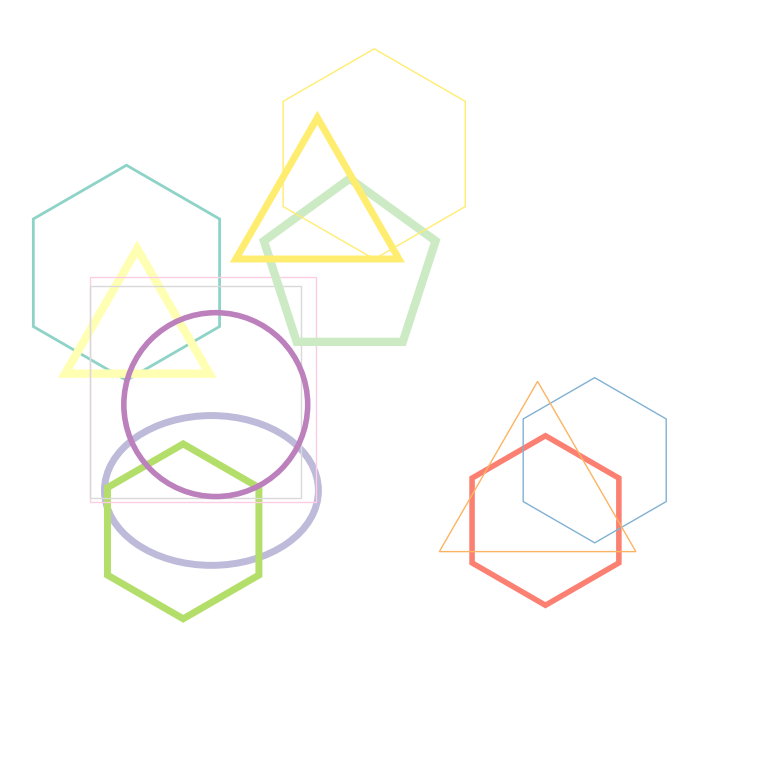[{"shape": "hexagon", "thickness": 1, "radius": 0.7, "center": [0.164, 0.646]}, {"shape": "triangle", "thickness": 3, "radius": 0.54, "center": [0.178, 0.569]}, {"shape": "oval", "thickness": 2.5, "radius": 0.69, "center": [0.275, 0.363]}, {"shape": "hexagon", "thickness": 2, "radius": 0.55, "center": [0.708, 0.324]}, {"shape": "hexagon", "thickness": 0.5, "radius": 0.54, "center": [0.772, 0.402]}, {"shape": "triangle", "thickness": 0.5, "radius": 0.74, "center": [0.698, 0.357]}, {"shape": "hexagon", "thickness": 2.5, "radius": 0.57, "center": [0.238, 0.31]}, {"shape": "square", "thickness": 0.5, "radius": 0.73, "center": [0.264, 0.494]}, {"shape": "square", "thickness": 0.5, "radius": 0.69, "center": [0.254, 0.491]}, {"shape": "circle", "thickness": 2, "radius": 0.6, "center": [0.28, 0.475]}, {"shape": "pentagon", "thickness": 3, "radius": 0.59, "center": [0.454, 0.651]}, {"shape": "triangle", "thickness": 2.5, "radius": 0.61, "center": [0.412, 0.725]}, {"shape": "hexagon", "thickness": 0.5, "radius": 0.68, "center": [0.486, 0.8]}]